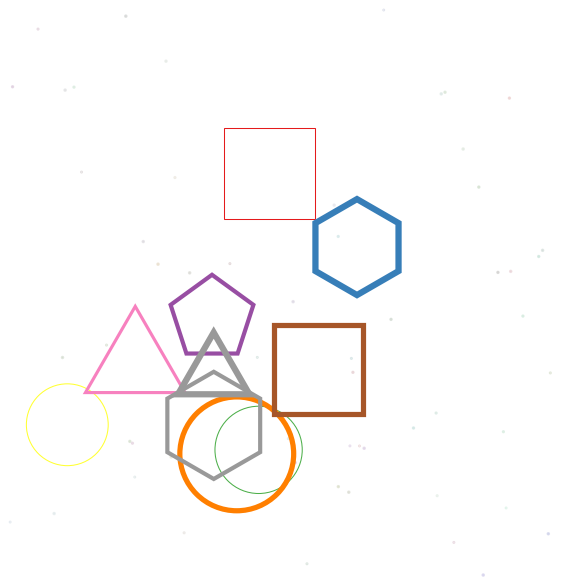[{"shape": "square", "thickness": 0.5, "radius": 0.4, "center": [0.467, 0.698]}, {"shape": "hexagon", "thickness": 3, "radius": 0.42, "center": [0.618, 0.571]}, {"shape": "circle", "thickness": 0.5, "radius": 0.38, "center": [0.448, 0.22]}, {"shape": "pentagon", "thickness": 2, "radius": 0.38, "center": [0.367, 0.448]}, {"shape": "circle", "thickness": 2.5, "radius": 0.49, "center": [0.41, 0.213]}, {"shape": "circle", "thickness": 0.5, "radius": 0.35, "center": [0.117, 0.264]}, {"shape": "square", "thickness": 2.5, "radius": 0.39, "center": [0.552, 0.359]}, {"shape": "triangle", "thickness": 1.5, "radius": 0.5, "center": [0.234, 0.369]}, {"shape": "triangle", "thickness": 3, "radius": 0.36, "center": [0.37, 0.352]}, {"shape": "hexagon", "thickness": 2, "radius": 0.46, "center": [0.37, 0.263]}]